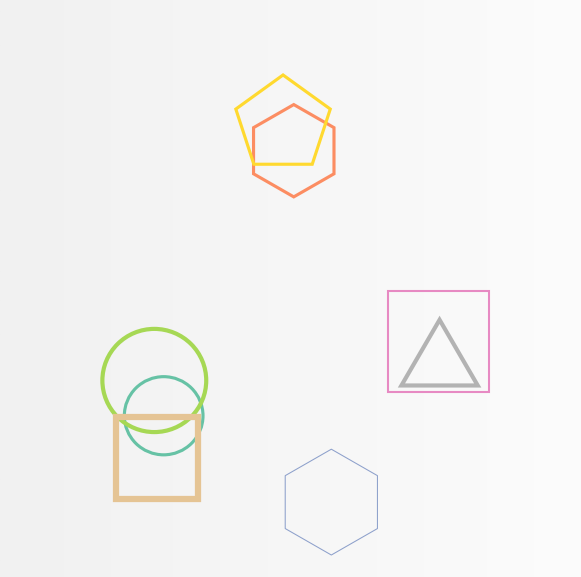[{"shape": "circle", "thickness": 1.5, "radius": 0.34, "center": [0.282, 0.279]}, {"shape": "hexagon", "thickness": 1.5, "radius": 0.4, "center": [0.505, 0.738]}, {"shape": "hexagon", "thickness": 0.5, "radius": 0.46, "center": [0.57, 0.13]}, {"shape": "square", "thickness": 1, "radius": 0.44, "center": [0.754, 0.408]}, {"shape": "circle", "thickness": 2, "radius": 0.45, "center": [0.265, 0.34]}, {"shape": "pentagon", "thickness": 1.5, "radius": 0.43, "center": [0.487, 0.784]}, {"shape": "square", "thickness": 3, "radius": 0.35, "center": [0.27, 0.206]}, {"shape": "triangle", "thickness": 2, "radius": 0.38, "center": [0.756, 0.37]}]